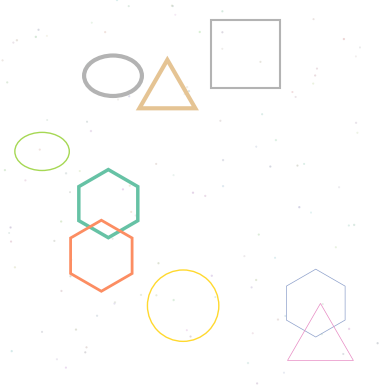[{"shape": "hexagon", "thickness": 2.5, "radius": 0.44, "center": [0.281, 0.471]}, {"shape": "hexagon", "thickness": 2, "radius": 0.46, "center": [0.263, 0.336]}, {"shape": "hexagon", "thickness": 0.5, "radius": 0.44, "center": [0.82, 0.213]}, {"shape": "triangle", "thickness": 0.5, "radius": 0.49, "center": [0.832, 0.113]}, {"shape": "oval", "thickness": 1, "radius": 0.35, "center": [0.109, 0.607]}, {"shape": "circle", "thickness": 1, "radius": 0.46, "center": [0.476, 0.206]}, {"shape": "triangle", "thickness": 3, "radius": 0.42, "center": [0.435, 0.761]}, {"shape": "square", "thickness": 1.5, "radius": 0.44, "center": [0.638, 0.86]}, {"shape": "oval", "thickness": 3, "radius": 0.38, "center": [0.294, 0.803]}]